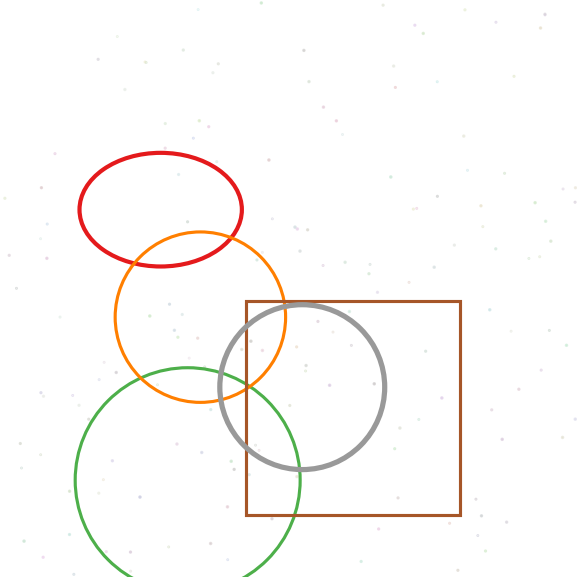[{"shape": "oval", "thickness": 2, "radius": 0.7, "center": [0.278, 0.636]}, {"shape": "circle", "thickness": 1.5, "radius": 0.97, "center": [0.325, 0.168]}, {"shape": "circle", "thickness": 1.5, "radius": 0.74, "center": [0.347, 0.45]}, {"shape": "square", "thickness": 1.5, "radius": 0.93, "center": [0.611, 0.292]}, {"shape": "circle", "thickness": 2.5, "radius": 0.71, "center": [0.523, 0.329]}]